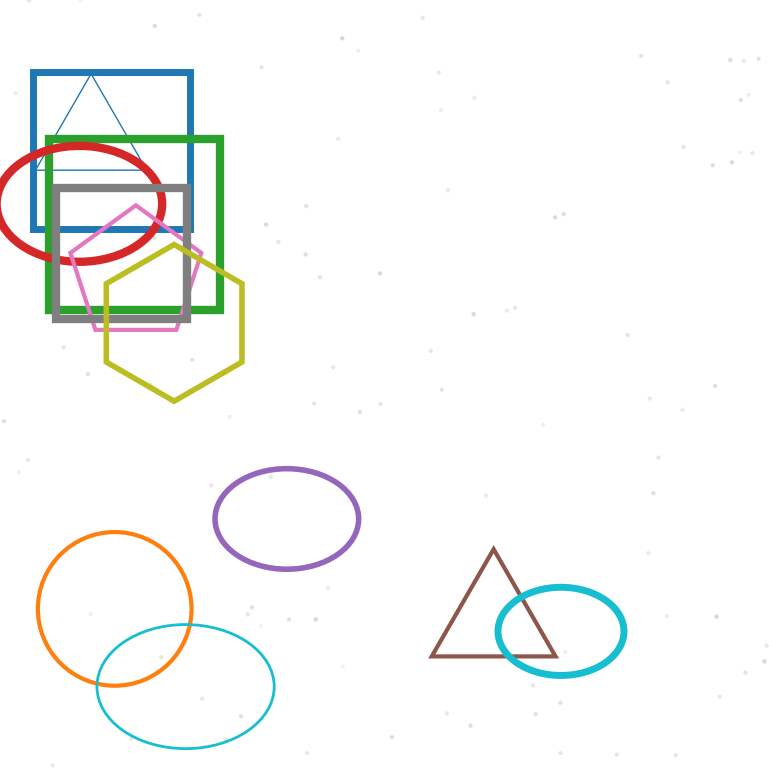[{"shape": "triangle", "thickness": 0.5, "radius": 0.42, "center": [0.118, 0.821]}, {"shape": "square", "thickness": 2.5, "radius": 0.51, "center": [0.144, 0.804]}, {"shape": "circle", "thickness": 1.5, "radius": 0.5, "center": [0.149, 0.209]}, {"shape": "square", "thickness": 3, "radius": 0.56, "center": [0.175, 0.709]}, {"shape": "oval", "thickness": 3, "radius": 0.54, "center": [0.103, 0.735]}, {"shape": "oval", "thickness": 2, "radius": 0.47, "center": [0.373, 0.326]}, {"shape": "triangle", "thickness": 1.5, "radius": 0.46, "center": [0.641, 0.194]}, {"shape": "pentagon", "thickness": 1.5, "radius": 0.45, "center": [0.176, 0.644]}, {"shape": "square", "thickness": 3, "radius": 0.43, "center": [0.158, 0.671]}, {"shape": "hexagon", "thickness": 2, "radius": 0.51, "center": [0.226, 0.581]}, {"shape": "oval", "thickness": 2.5, "radius": 0.41, "center": [0.729, 0.18]}, {"shape": "oval", "thickness": 1, "radius": 0.58, "center": [0.241, 0.108]}]